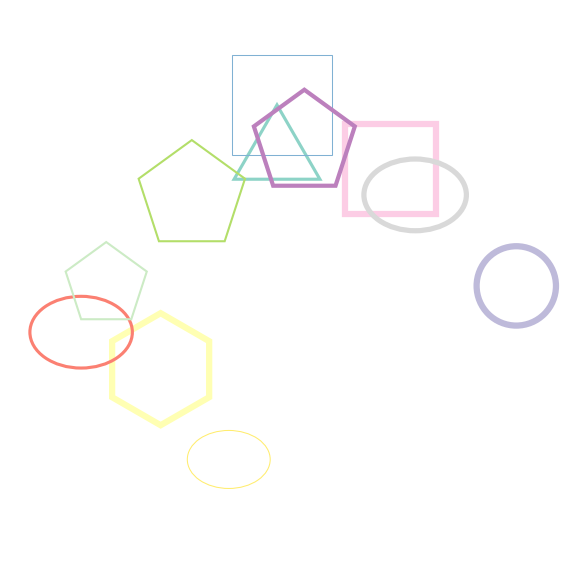[{"shape": "triangle", "thickness": 1.5, "radius": 0.43, "center": [0.48, 0.732]}, {"shape": "hexagon", "thickness": 3, "radius": 0.49, "center": [0.278, 0.36]}, {"shape": "circle", "thickness": 3, "radius": 0.34, "center": [0.894, 0.504]}, {"shape": "oval", "thickness": 1.5, "radius": 0.44, "center": [0.14, 0.424]}, {"shape": "square", "thickness": 0.5, "radius": 0.43, "center": [0.488, 0.817]}, {"shape": "pentagon", "thickness": 1, "radius": 0.48, "center": [0.332, 0.66]}, {"shape": "square", "thickness": 3, "radius": 0.39, "center": [0.676, 0.706]}, {"shape": "oval", "thickness": 2.5, "radius": 0.44, "center": [0.719, 0.662]}, {"shape": "pentagon", "thickness": 2, "radius": 0.46, "center": [0.527, 0.752]}, {"shape": "pentagon", "thickness": 1, "radius": 0.37, "center": [0.184, 0.506]}, {"shape": "oval", "thickness": 0.5, "radius": 0.36, "center": [0.396, 0.204]}]